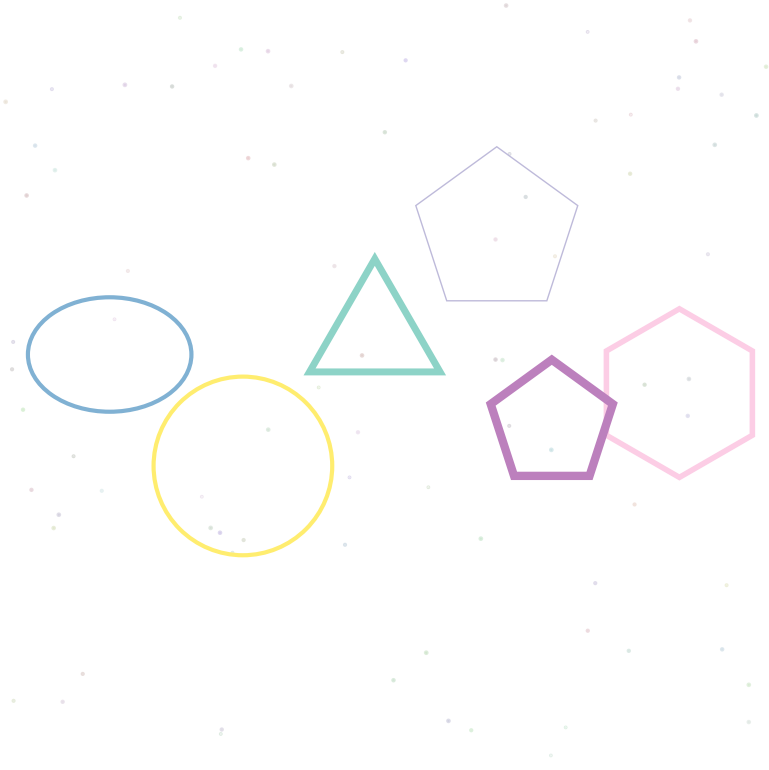[{"shape": "triangle", "thickness": 2.5, "radius": 0.49, "center": [0.487, 0.566]}, {"shape": "pentagon", "thickness": 0.5, "radius": 0.55, "center": [0.645, 0.699]}, {"shape": "oval", "thickness": 1.5, "radius": 0.53, "center": [0.142, 0.54]}, {"shape": "hexagon", "thickness": 2, "radius": 0.55, "center": [0.882, 0.489]}, {"shape": "pentagon", "thickness": 3, "radius": 0.42, "center": [0.717, 0.449]}, {"shape": "circle", "thickness": 1.5, "radius": 0.58, "center": [0.315, 0.395]}]